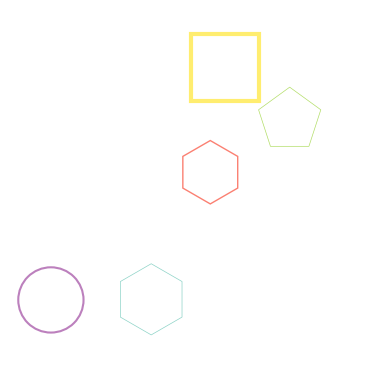[{"shape": "hexagon", "thickness": 0.5, "radius": 0.46, "center": [0.393, 0.223]}, {"shape": "hexagon", "thickness": 1, "radius": 0.41, "center": [0.546, 0.553]}, {"shape": "pentagon", "thickness": 0.5, "radius": 0.42, "center": [0.752, 0.689]}, {"shape": "circle", "thickness": 1.5, "radius": 0.42, "center": [0.132, 0.221]}, {"shape": "square", "thickness": 3, "radius": 0.44, "center": [0.584, 0.825]}]